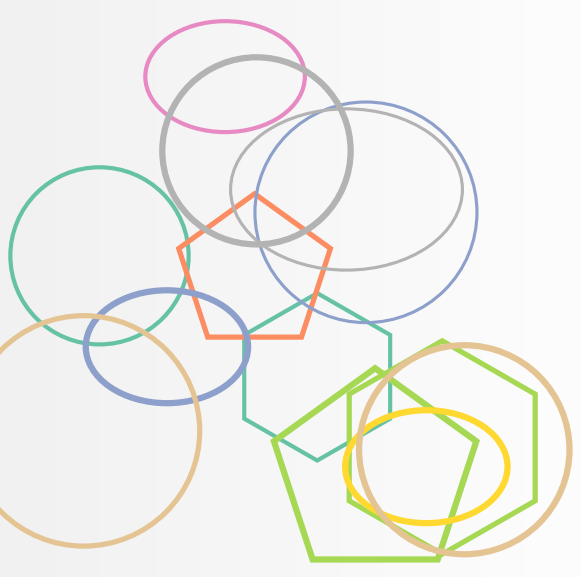[{"shape": "circle", "thickness": 2, "radius": 0.77, "center": [0.171, 0.556]}, {"shape": "hexagon", "thickness": 2, "radius": 0.72, "center": [0.546, 0.347]}, {"shape": "pentagon", "thickness": 2.5, "radius": 0.69, "center": [0.438, 0.526]}, {"shape": "oval", "thickness": 3, "radius": 0.7, "center": [0.287, 0.399]}, {"shape": "circle", "thickness": 1.5, "radius": 0.95, "center": [0.63, 0.631]}, {"shape": "oval", "thickness": 2, "radius": 0.69, "center": [0.387, 0.866]}, {"shape": "hexagon", "thickness": 2.5, "radius": 0.92, "center": [0.761, 0.224]}, {"shape": "pentagon", "thickness": 3, "radius": 0.92, "center": [0.645, 0.178]}, {"shape": "oval", "thickness": 3, "radius": 0.7, "center": [0.733, 0.191]}, {"shape": "circle", "thickness": 3, "radius": 0.9, "center": [0.799, 0.22]}, {"shape": "circle", "thickness": 2.5, "radius": 1.0, "center": [0.144, 0.253]}, {"shape": "circle", "thickness": 3, "radius": 0.81, "center": [0.441, 0.738]}, {"shape": "oval", "thickness": 1.5, "radius": 1.0, "center": [0.596, 0.671]}]